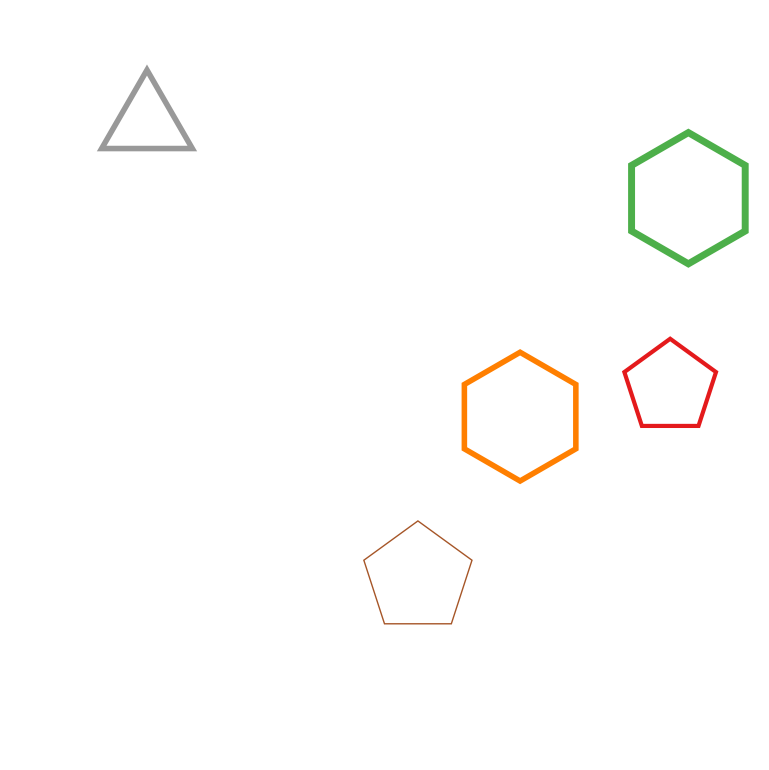[{"shape": "pentagon", "thickness": 1.5, "radius": 0.31, "center": [0.87, 0.497]}, {"shape": "hexagon", "thickness": 2.5, "radius": 0.43, "center": [0.894, 0.743]}, {"shape": "hexagon", "thickness": 2, "radius": 0.42, "center": [0.675, 0.459]}, {"shape": "pentagon", "thickness": 0.5, "radius": 0.37, "center": [0.543, 0.25]}, {"shape": "triangle", "thickness": 2, "radius": 0.34, "center": [0.191, 0.841]}]